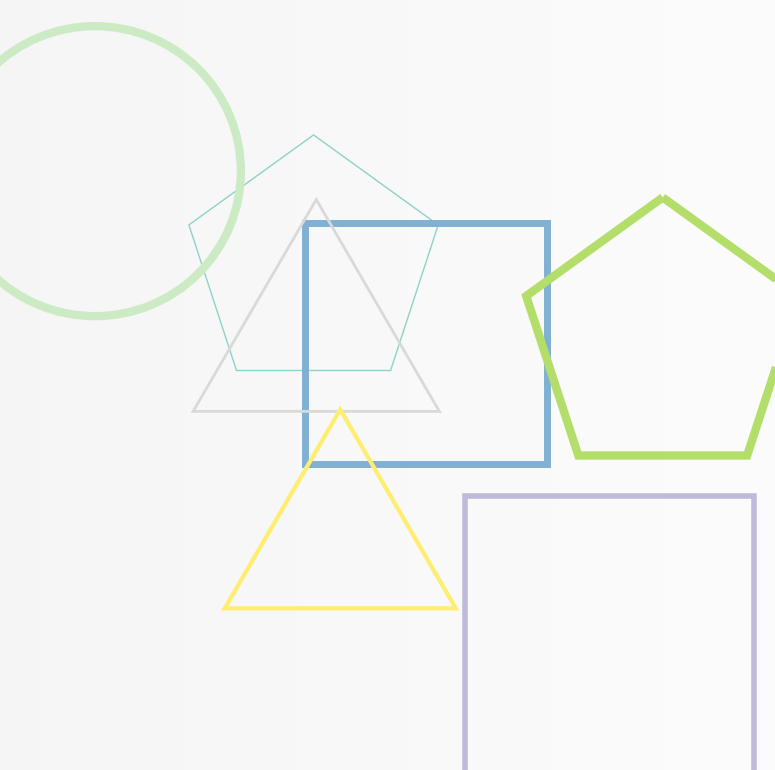[{"shape": "pentagon", "thickness": 0.5, "radius": 0.85, "center": [0.405, 0.656]}, {"shape": "square", "thickness": 2, "radius": 0.93, "center": [0.786, 0.17]}, {"shape": "square", "thickness": 2.5, "radius": 0.78, "center": [0.549, 0.554]}, {"shape": "pentagon", "thickness": 3, "radius": 0.93, "center": [0.855, 0.558]}, {"shape": "triangle", "thickness": 1, "radius": 0.92, "center": [0.408, 0.557]}, {"shape": "circle", "thickness": 3, "radius": 0.94, "center": [0.123, 0.778]}, {"shape": "triangle", "thickness": 1.5, "radius": 0.86, "center": [0.439, 0.296]}]